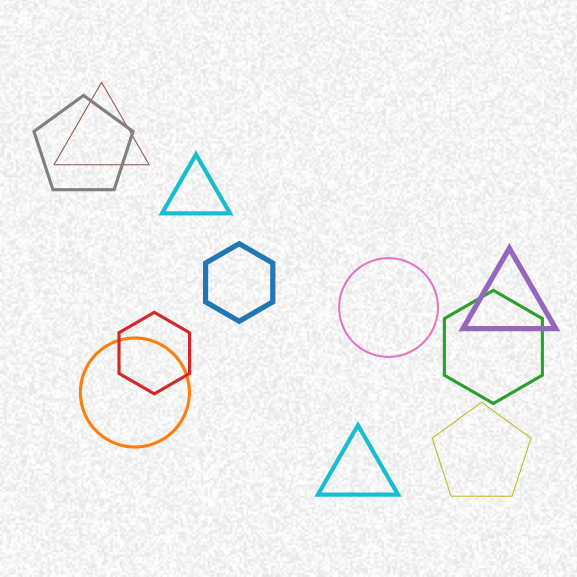[{"shape": "hexagon", "thickness": 2.5, "radius": 0.34, "center": [0.414, 0.51]}, {"shape": "circle", "thickness": 1.5, "radius": 0.47, "center": [0.234, 0.319]}, {"shape": "hexagon", "thickness": 1.5, "radius": 0.49, "center": [0.854, 0.398]}, {"shape": "hexagon", "thickness": 1.5, "radius": 0.35, "center": [0.267, 0.388]}, {"shape": "triangle", "thickness": 2.5, "radius": 0.46, "center": [0.882, 0.476]}, {"shape": "triangle", "thickness": 0.5, "radius": 0.48, "center": [0.176, 0.761]}, {"shape": "circle", "thickness": 1, "radius": 0.43, "center": [0.673, 0.467]}, {"shape": "pentagon", "thickness": 1.5, "radius": 0.45, "center": [0.145, 0.744]}, {"shape": "pentagon", "thickness": 0.5, "radius": 0.45, "center": [0.834, 0.213]}, {"shape": "triangle", "thickness": 2, "radius": 0.4, "center": [0.62, 0.183]}, {"shape": "triangle", "thickness": 2, "radius": 0.34, "center": [0.339, 0.664]}]